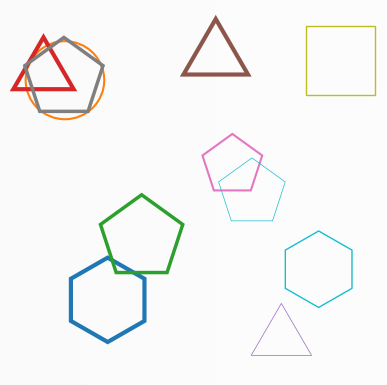[{"shape": "hexagon", "thickness": 3, "radius": 0.55, "center": [0.278, 0.221]}, {"shape": "circle", "thickness": 1.5, "radius": 0.51, "center": [0.168, 0.792]}, {"shape": "pentagon", "thickness": 2.5, "radius": 0.56, "center": [0.365, 0.382]}, {"shape": "triangle", "thickness": 3, "radius": 0.45, "center": [0.112, 0.813]}, {"shape": "triangle", "thickness": 0.5, "radius": 0.45, "center": [0.726, 0.122]}, {"shape": "triangle", "thickness": 3, "radius": 0.48, "center": [0.557, 0.855]}, {"shape": "pentagon", "thickness": 1.5, "radius": 0.41, "center": [0.6, 0.571]}, {"shape": "pentagon", "thickness": 2.5, "radius": 0.53, "center": [0.165, 0.797]}, {"shape": "square", "thickness": 1, "radius": 0.45, "center": [0.879, 0.842]}, {"shape": "hexagon", "thickness": 1, "radius": 0.5, "center": [0.822, 0.301]}, {"shape": "pentagon", "thickness": 0.5, "radius": 0.45, "center": [0.65, 0.5]}]